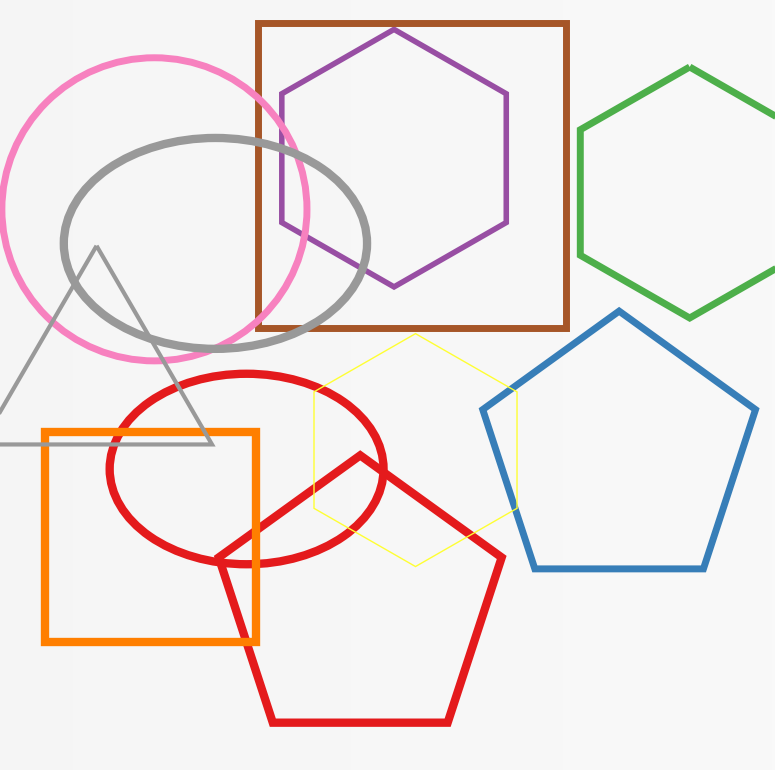[{"shape": "oval", "thickness": 3, "radius": 0.88, "center": [0.318, 0.391]}, {"shape": "pentagon", "thickness": 3, "radius": 0.96, "center": [0.465, 0.217]}, {"shape": "pentagon", "thickness": 2.5, "radius": 0.93, "center": [0.799, 0.411]}, {"shape": "hexagon", "thickness": 2.5, "radius": 0.81, "center": [0.89, 0.75]}, {"shape": "hexagon", "thickness": 2, "radius": 0.84, "center": [0.508, 0.795]}, {"shape": "square", "thickness": 3, "radius": 0.68, "center": [0.194, 0.302]}, {"shape": "hexagon", "thickness": 0.5, "radius": 0.76, "center": [0.536, 0.415]}, {"shape": "square", "thickness": 2.5, "radius": 0.99, "center": [0.532, 0.772]}, {"shape": "circle", "thickness": 2.5, "radius": 0.98, "center": [0.199, 0.728]}, {"shape": "triangle", "thickness": 1.5, "radius": 0.86, "center": [0.125, 0.509]}, {"shape": "oval", "thickness": 3, "radius": 0.98, "center": [0.278, 0.684]}]